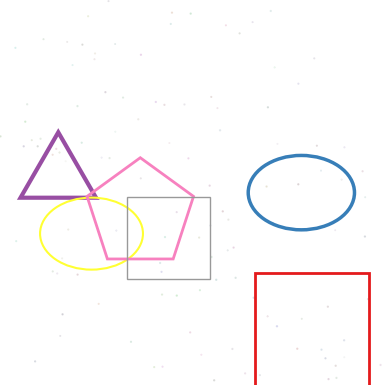[{"shape": "square", "thickness": 2, "radius": 0.74, "center": [0.81, 0.143]}, {"shape": "oval", "thickness": 2.5, "radius": 0.69, "center": [0.783, 0.5]}, {"shape": "triangle", "thickness": 3, "radius": 0.57, "center": [0.151, 0.543]}, {"shape": "oval", "thickness": 1.5, "radius": 0.67, "center": [0.238, 0.393]}, {"shape": "pentagon", "thickness": 2, "radius": 0.73, "center": [0.364, 0.445]}, {"shape": "square", "thickness": 1, "radius": 0.53, "center": [0.437, 0.382]}]